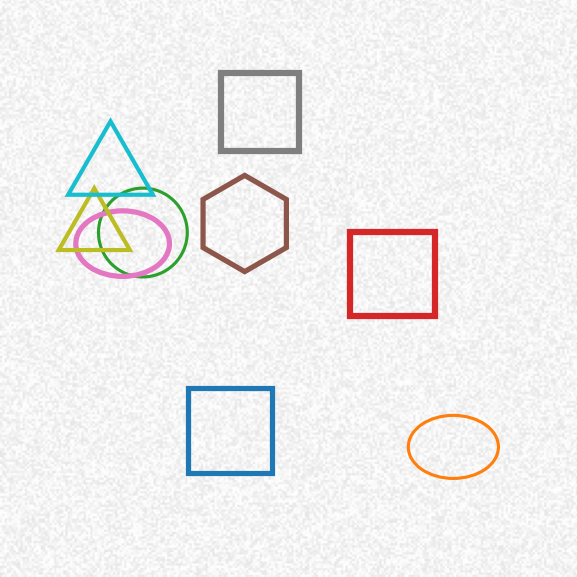[{"shape": "square", "thickness": 2.5, "radius": 0.37, "center": [0.398, 0.254]}, {"shape": "oval", "thickness": 1.5, "radius": 0.39, "center": [0.785, 0.225]}, {"shape": "circle", "thickness": 1.5, "radius": 0.38, "center": [0.247, 0.596]}, {"shape": "square", "thickness": 3, "radius": 0.37, "center": [0.679, 0.525]}, {"shape": "hexagon", "thickness": 2.5, "radius": 0.42, "center": [0.424, 0.612]}, {"shape": "oval", "thickness": 2.5, "radius": 0.41, "center": [0.212, 0.577]}, {"shape": "square", "thickness": 3, "radius": 0.34, "center": [0.45, 0.805]}, {"shape": "triangle", "thickness": 2, "radius": 0.36, "center": [0.163, 0.602]}, {"shape": "triangle", "thickness": 2, "radius": 0.42, "center": [0.191, 0.704]}]